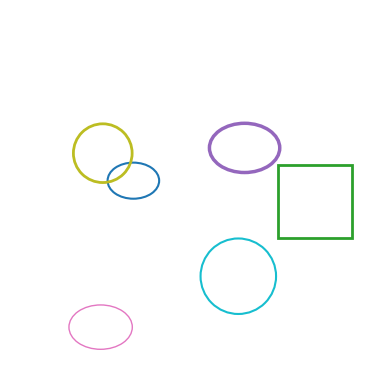[{"shape": "oval", "thickness": 1.5, "radius": 0.33, "center": [0.346, 0.531]}, {"shape": "square", "thickness": 2, "radius": 0.48, "center": [0.818, 0.477]}, {"shape": "oval", "thickness": 2.5, "radius": 0.46, "center": [0.635, 0.616]}, {"shape": "oval", "thickness": 1, "radius": 0.41, "center": [0.261, 0.15]}, {"shape": "circle", "thickness": 2, "radius": 0.38, "center": [0.267, 0.602]}, {"shape": "circle", "thickness": 1.5, "radius": 0.49, "center": [0.619, 0.283]}]